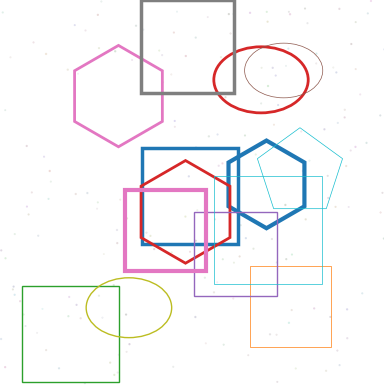[{"shape": "square", "thickness": 2.5, "radius": 0.62, "center": [0.494, 0.492]}, {"shape": "hexagon", "thickness": 3, "radius": 0.57, "center": [0.692, 0.521]}, {"shape": "square", "thickness": 0.5, "radius": 0.53, "center": [0.755, 0.204]}, {"shape": "square", "thickness": 1, "radius": 0.63, "center": [0.184, 0.132]}, {"shape": "oval", "thickness": 2, "radius": 0.61, "center": [0.678, 0.793]}, {"shape": "hexagon", "thickness": 2, "radius": 0.67, "center": [0.482, 0.45]}, {"shape": "square", "thickness": 1, "radius": 0.54, "center": [0.612, 0.341]}, {"shape": "oval", "thickness": 0.5, "radius": 0.51, "center": [0.737, 0.817]}, {"shape": "square", "thickness": 3, "radius": 0.53, "center": [0.431, 0.401]}, {"shape": "hexagon", "thickness": 2, "radius": 0.66, "center": [0.308, 0.75]}, {"shape": "square", "thickness": 2.5, "radius": 0.6, "center": [0.487, 0.878]}, {"shape": "oval", "thickness": 1, "radius": 0.56, "center": [0.335, 0.201]}, {"shape": "square", "thickness": 0.5, "radius": 0.7, "center": [0.696, 0.402]}, {"shape": "pentagon", "thickness": 0.5, "radius": 0.58, "center": [0.779, 0.552]}]